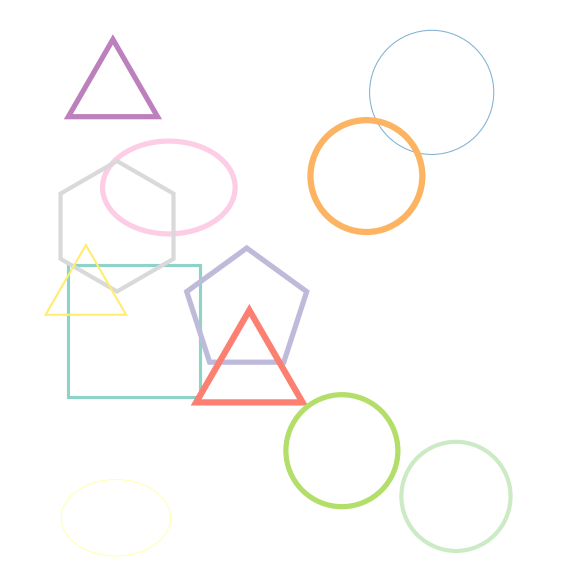[{"shape": "square", "thickness": 1.5, "radius": 0.57, "center": [0.233, 0.426]}, {"shape": "oval", "thickness": 0.5, "radius": 0.47, "center": [0.201, 0.103]}, {"shape": "pentagon", "thickness": 2.5, "radius": 0.55, "center": [0.427, 0.46]}, {"shape": "triangle", "thickness": 3, "radius": 0.53, "center": [0.432, 0.356]}, {"shape": "circle", "thickness": 0.5, "radius": 0.54, "center": [0.747, 0.839]}, {"shape": "circle", "thickness": 3, "radius": 0.48, "center": [0.634, 0.694]}, {"shape": "circle", "thickness": 2.5, "radius": 0.48, "center": [0.592, 0.219]}, {"shape": "oval", "thickness": 2.5, "radius": 0.57, "center": [0.292, 0.674]}, {"shape": "hexagon", "thickness": 2, "radius": 0.56, "center": [0.203, 0.607]}, {"shape": "triangle", "thickness": 2.5, "radius": 0.45, "center": [0.196, 0.842]}, {"shape": "circle", "thickness": 2, "radius": 0.47, "center": [0.79, 0.14]}, {"shape": "triangle", "thickness": 1, "radius": 0.4, "center": [0.149, 0.494]}]